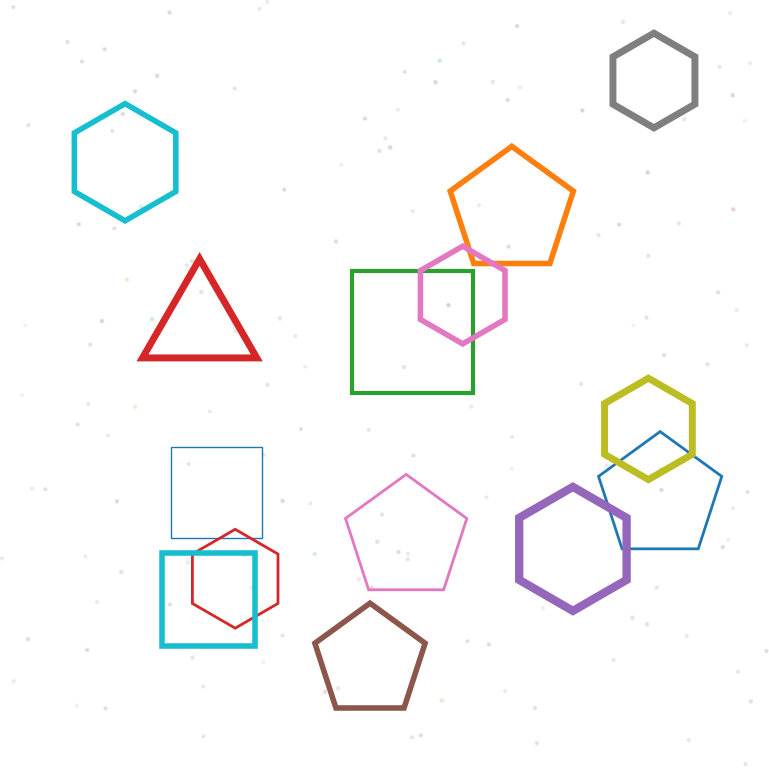[{"shape": "square", "thickness": 0.5, "radius": 0.3, "center": [0.281, 0.361]}, {"shape": "pentagon", "thickness": 1, "radius": 0.42, "center": [0.857, 0.355]}, {"shape": "pentagon", "thickness": 2, "radius": 0.42, "center": [0.665, 0.726]}, {"shape": "square", "thickness": 1.5, "radius": 0.39, "center": [0.536, 0.569]}, {"shape": "triangle", "thickness": 2.5, "radius": 0.43, "center": [0.259, 0.578]}, {"shape": "hexagon", "thickness": 1, "radius": 0.32, "center": [0.305, 0.248]}, {"shape": "hexagon", "thickness": 3, "radius": 0.4, "center": [0.744, 0.287]}, {"shape": "pentagon", "thickness": 2, "radius": 0.38, "center": [0.481, 0.141]}, {"shape": "hexagon", "thickness": 2, "radius": 0.32, "center": [0.601, 0.617]}, {"shape": "pentagon", "thickness": 1, "radius": 0.41, "center": [0.527, 0.301]}, {"shape": "hexagon", "thickness": 2.5, "radius": 0.31, "center": [0.849, 0.895]}, {"shape": "hexagon", "thickness": 2.5, "radius": 0.33, "center": [0.842, 0.443]}, {"shape": "hexagon", "thickness": 2, "radius": 0.38, "center": [0.162, 0.789]}, {"shape": "square", "thickness": 2, "radius": 0.3, "center": [0.271, 0.222]}]